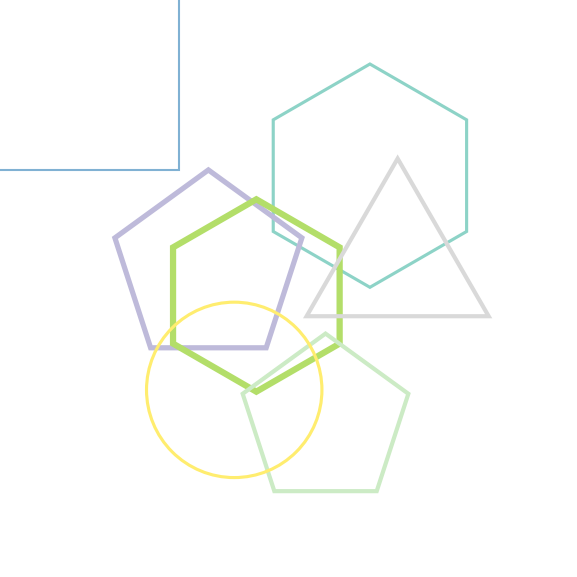[{"shape": "hexagon", "thickness": 1.5, "radius": 0.97, "center": [0.641, 0.695]}, {"shape": "pentagon", "thickness": 2.5, "radius": 0.85, "center": [0.361, 0.535]}, {"shape": "square", "thickness": 1, "radius": 0.83, "center": [0.145, 0.871]}, {"shape": "hexagon", "thickness": 3, "radius": 0.83, "center": [0.444, 0.487]}, {"shape": "triangle", "thickness": 2, "radius": 0.91, "center": [0.689, 0.543]}, {"shape": "pentagon", "thickness": 2, "radius": 0.75, "center": [0.564, 0.271]}, {"shape": "circle", "thickness": 1.5, "radius": 0.76, "center": [0.406, 0.324]}]